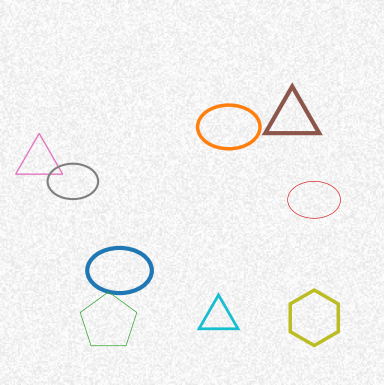[{"shape": "oval", "thickness": 3, "radius": 0.42, "center": [0.311, 0.297]}, {"shape": "oval", "thickness": 2.5, "radius": 0.41, "center": [0.594, 0.67]}, {"shape": "pentagon", "thickness": 0.5, "radius": 0.39, "center": [0.282, 0.165]}, {"shape": "oval", "thickness": 0.5, "radius": 0.34, "center": [0.816, 0.481]}, {"shape": "triangle", "thickness": 3, "radius": 0.4, "center": [0.759, 0.695]}, {"shape": "triangle", "thickness": 1, "radius": 0.35, "center": [0.102, 0.583]}, {"shape": "oval", "thickness": 1.5, "radius": 0.33, "center": [0.189, 0.529]}, {"shape": "hexagon", "thickness": 2.5, "radius": 0.36, "center": [0.816, 0.175]}, {"shape": "triangle", "thickness": 2, "radius": 0.29, "center": [0.568, 0.175]}]